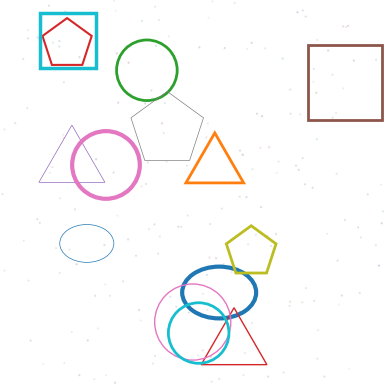[{"shape": "oval", "thickness": 0.5, "radius": 0.35, "center": [0.225, 0.368]}, {"shape": "oval", "thickness": 3, "radius": 0.48, "center": [0.569, 0.24]}, {"shape": "triangle", "thickness": 2, "radius": 0.43, "center": [0.558, 0.568]}, {"shape": "circle", "thickness": 2, "radius": 0.39, "center": [0.382, 0.817]}, {"shape": "triangle", "thickness": 1, "radius": 0.49, "center": [0.608, 0.102]}, {"shape": "pentagon", "thickness": 1.5, "radius": 0.34, "center": [0.174, 0.886]}, {"shape": "triangle", "thickness": 0.5, "radius": 0.5, "center": [0.187, 0.576]}, {"shape": "square", "thickness": 2, "radius": 0.48, "center": [0.896, 0.786]}, {"shape": "circle", "thickness": 1, "radius": 0.49, "center": [0.501, 0.164]}, {"shape": "circle", "thickness": 3, "radius": 0.44, "center": [0.275, 0.572]}, {"shape": "pentagon", "thickness": 0.5, "radius": 0.5, "center": [0.434, 0.663]}, {"shape": "pentagon", "thickness": 2, "radius": 0.34, "center": [0.652, 0.346]}, {"shape": "square", "thickness": 2.5, "radius": 0.36, "center": [0.177, 0.895]}, {"shape": "circle", "thickness": 2, "radius": 0.39, "center": [0.516, 0.135]}]